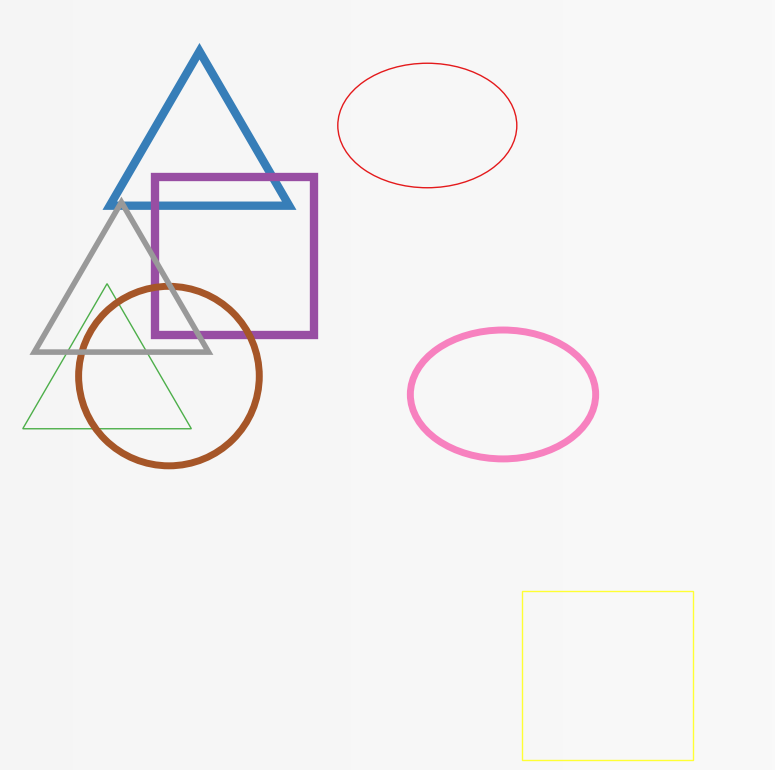[{"shape": "oval", "thickness": 0.5, "radius": 0.58, "center": [0.551, 0.837]}, {"shape": "triangle", "thickness": 3, "radius": 0.67, "center": [0.257, 0.8]}, {"shape": "triangle", "thickness": 0.5, "radius": 0.63, "center": [0.138, 0.506]}, {"shape": "square", "thickness": 3, "radius": 0.51, "center": [0.302, 0.668]}, {"shape": "square", "thickness": 0.5, "radius": 0.55, "center": [0.784, 0.123]}, {"shape": "circle", "thickness": 2.5, "radius": 0.58, "center": [0.218, 0.512]}, {"shape": "oval", "thickness": 2.5, "radius": 0.6, "center": [0.649, 0.488]}, {"shape": "triangle", "thickness": 2, "radius": 0.65, "center": [0.157, 0.608]}]